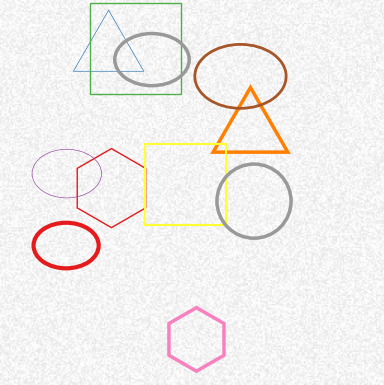[{"shape": "oval", "thickness": 3, "radius": 0.42, "center": [0.172, 0.362]}, {"shape": "hexagon", "thickness": 1, "radius": 0.51, "center": [0.29, 0.511]}, {"shape": "triangle", "thickness": 0.5, "radius": 0.53, "center": [0.282, 0.868]}, {"shape": "square", "thickness": 1, "radius": 0.59, "center": [0.351, 0.874]}, {"shape": "oval", "thickness": 0.5, "radius": 0.45, "center": [0.173, 0.549]}, {"shape": "triangle", "thickness": 2.5, "radius": 0.56, "center": [0.651, 0.661]}, {"shape": "square", "thickness": 1.5, "radius": 0.52, "center": [0.482, 0.521]}, {"shape": "oval", "thickness": 2, "radius": 0.59, "center": [0.625, 0.802]}, {"shape": "hexagon", "thickness": 2.5, "radius": 0.41, "center": [0.51, 0.118]}, {"shape": "oval", "thickness": 2.5, "radius": 0.48, "center": [0.395, 0.845]}, {"shape": "circle", "thickness": 2.5, "radius": 0.48, "center": [0.66, 0.478]}]